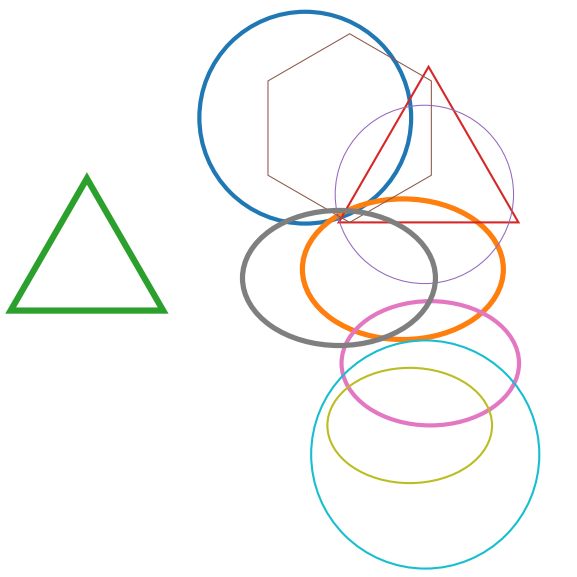[{"shape": "circle", "thickness": 2, "radius": 0.92, "center": [0.529, 0.795]}, {"shape": "oval", "thickness": 2.5, "radius": 0.87, "center": [0.698, 0.533]}, {"shape": "triangle", "thickness": 3, "radius": 0.76, "center": [0.15, 0.538]}, {"shape": "triangle", "thickness": 1, "radius": 0.9, "center": [0.742, 0.704]}, {"shape": "circle", "thickness": 0.5, "radius": 0.77, "center": [0.735, 0.662]}, {"shape": "hexagon", "thickness": 0.5, "radius": 0.82, "center": [0.605, 0.777]}, {"shape": "oval", "thickness": 2, "radius": 0.77, "center": [0.745, 0.37]}, {"shape": "oval", "thickness": 2.5, "radius": 0.84, "center": [0.587, 0.518]}, {"shape": "oval", "thickness": 1, "radius": 0.71, "center": [0.709, 0.262]}, {"shape": "circle", "thickness": 1, "radius": 0.99, "center": [0.736, 0.212]}]